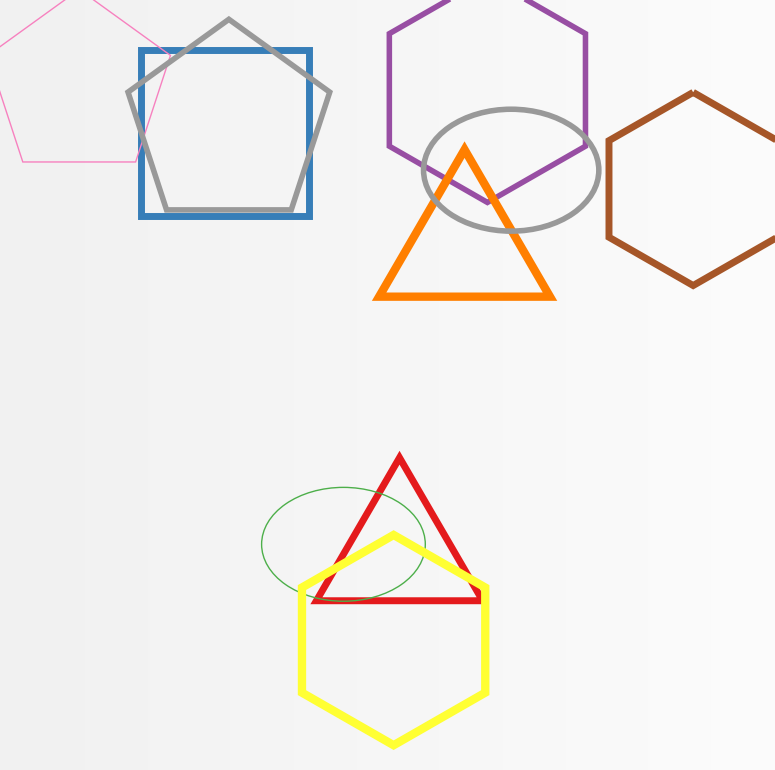[{"shape": "triangle", "thickness": 2.5, "radius": 0.62, "center": [0.516, 0.282]}, {"shape": "square", "thickness": 2.5, "radius": 0.54, "center": [0.29, 0.827]}, {"shape": "oval", "thickness": 0.5, "radius": 0.53, "center": [0.443, 0.293]}, {"shape": "hexagon", "thickness": 2, "radius": 0.73, "center": [0.629, 0.883]}, {"shape": "triangle", "thickness": 3, "radius": 0.64, "center": [0.599, 0.678]}, {"shape": "hexagon", "thickness": 3, "radius": 0.68, "center": [0.508, 0.169]}, {"shape": "hexagon", "thickness": 2.5, "radius": 0.63, "center": [0.894, 0.755]}, {"shape": "pentagon", "thickness": 0.5, "radius": 0.62, "center": [0.102, 0.89]}, {"shape": "oval", "thickness": 2, "radius": 0.57, "center": [0.66, 0.779]}, {"shape": "pentagon", "thickness": 2, "radius": 0.68, "center": [0.295, 0.838]}]